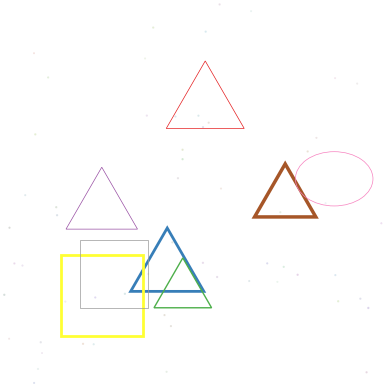[{"shape": "triangle", "thickness": 0.5, "radius": 0.58, "center": [0.533, 0.725]}, {"shape": "triangle", "thickness": 2, "radius": 0.55, "center": [0.434, 0.298]}, {"shape": "triangle", "thickness": 1, "radius": 0.43, "center": [0.475, 0.244]}, {"shape": "triangle", "thickness": 0.5, "radius": 0.54, "center": [0.264, 0.458]}, {"shape": "square", "thickness": 2, "radius": 0.53, "center": [0.265, 0.233]}, {"shape": "triangle", "thickness": 2.5, "radius": 0.46, "center": [0.741, 0.482]}, {"shape": "oval", "thickness": 0.5, "radius": 0.5, "center": [0.868, 0.536]}, {"shape": "square", "thickness": 0.5, "radius": 0.44, "center": [0.296, 0.288]}]